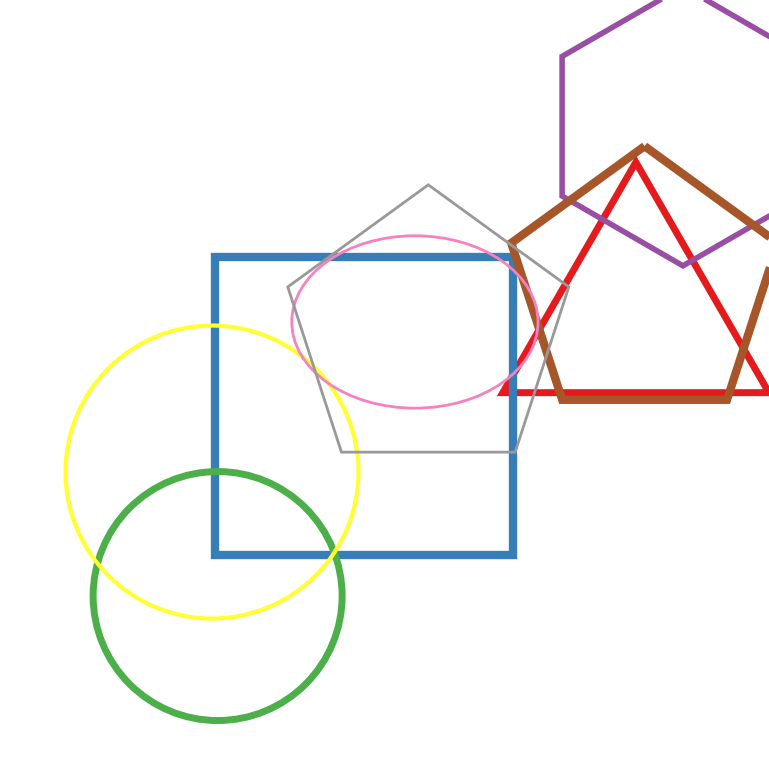[{"shape": "triangle", "thickness": 2.5, "radius": 1.0, "center": [0.826, 0.59]}, {"shape": "square", "thickness": 3, "radius": 0.97, "center": [0.473, 0.473]}, {"shape": "circle", "thickness": 2.5, "radius": 0.81, "center": [0.283, 0.226]}, {"shape": "hexagon", "thickness": 2, "radius": 0.91, "center": [0.887, 0.836]}, {"shape": "circle", "thickness": 1.5, "radius": 0.95, "center": [0.275, 0.387]}, {"shape": "pentagon", "thickness": 3, "radius": 0.91, "center": [0.837, 0.628]}, {"shape": "oval", "thickness": 1, "radius": 0.8, "center": [0.539, 0.582]}, {"shape": "pentagon", "thickness": 1, "radius": 0.96, "center": [0.556, 0.568]}]